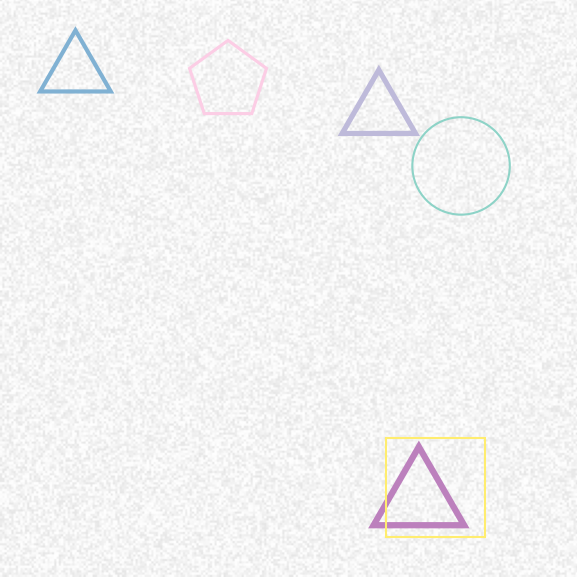[{"shape": "circle", "thickness": 1, "radius": 0.42, "center": [0.798, 0.712]}, {"shape": "triangle", "thickness": 2.5, "radius": 0.37, "center": [0.656, 0.805]}, {"shape": "triangle", "thickness": 2, "radius": 0.35, "center": [0.131, 0.876]}, {"shape": "pentagon", "thickness": 1.5, "radius": 0.35, "center": [0.395, 0.859]}, {"shape": "triangle", "thickness": 3, "radius": 0.45, "center": [0.725, 0.135]}, {"shape": "square", "thickness": 1, "radius": 0.43, "center": [0.754, 0.155]}]